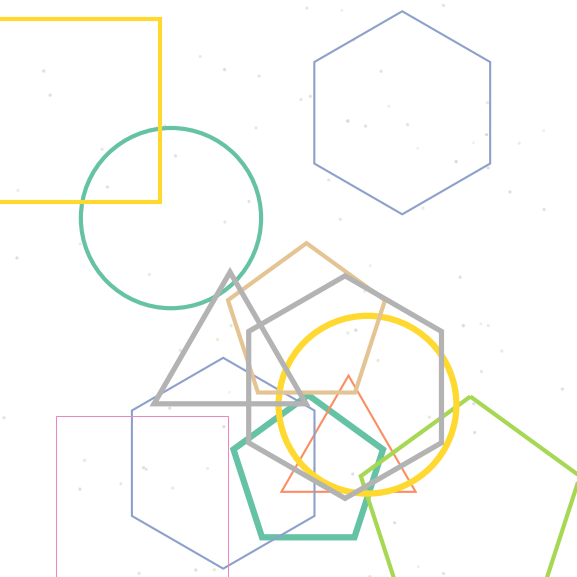[{"shape": "circle", "thickness": 2, "radius": 0.78, "center": [0.296, 0.621]}, {"shape": "pentagon", "thickness": 3, "radius": 0.68, "center": [0.534, 0.179]}, {"shape": "triangle", "thickness": 1, "radius": 0.67, "center": [0.603, 0.215]}, {"shape": "hexagon", "thickness": 1, "radius": 0.88, "center": [0.697, 0.804]}, {"shape": "hexagon", "thickness": 1, "radius": 0.91, "center": [0.386, 0.197]}, {"shape": "square", "thickness": 0.5, "radius": 0.75, "center": [0.246, 0.13]}, {"shape": "pentagon", "thickness": 2, "radius": 1.0, "center": [0.815, 0.113]}, {"shape": "square", "thickness": 2, "radius": 0.79, "center": [0.119, 0.807]}, {"shape": "circle", "thickness": 3, "radius": 0.77, "center": [0.636, 0.298]}, {"shape": "pentagon", "thickness": 2, "radius": 0.71, "center": [0.531, 0.435]}, {"shape": "hexagon", "thickness": 2.5, "radius": 0.96, "center": [0.598, 0.329]}, {"shape": "triangle", "thickness": 2.5, "radius": 0.76, "center": [0.398, 0.376]}]